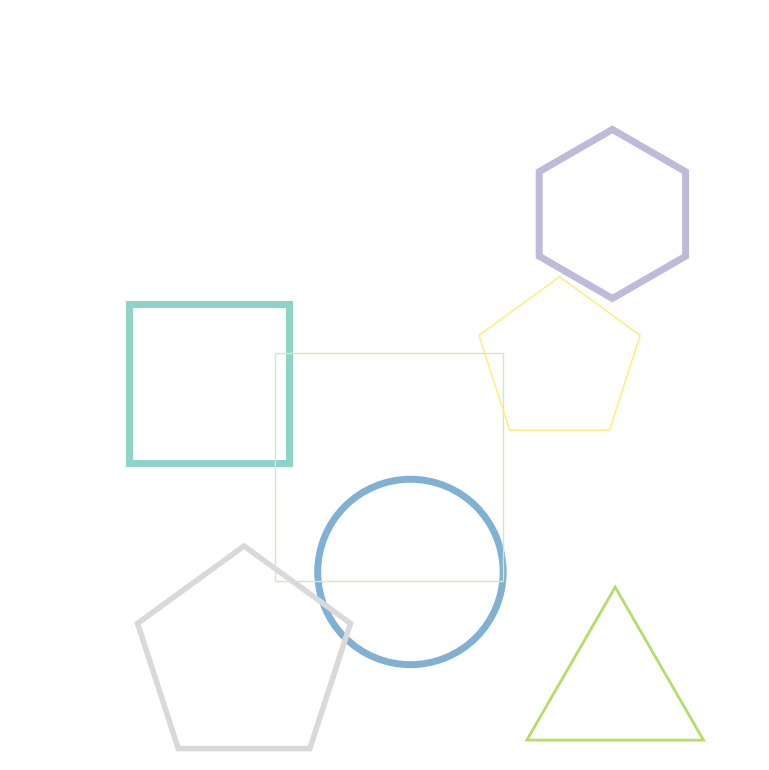[{"shape": "square", "thickness": 2.5, "radius": 0.52, "center": [0.271, 0.502]}, {"shape": "hexagon", "thickness": 2.5, "radius": 0.55, "center": [0.795, 0.722]}, {"shape": "circle", "thickness": 2.5, "radius": 0.6, "center": [0.533, 0.257]}, {"shape": "triangle", "thickness": 1, "radius": 0.66, "center": [0.799, 0.105]}, {"shape": "pentagon", "thickness": 2, "radius": 0.73, "center": [0.317, 0.146]}, {"shape": "square", "thickness": 0.5, "radius": 0.74, "center": [0.505, 0.394]}, {"shape": "pentagon", "thickness": 0.5, "radius": 0.55, "center": [0.727, 0.53]}]